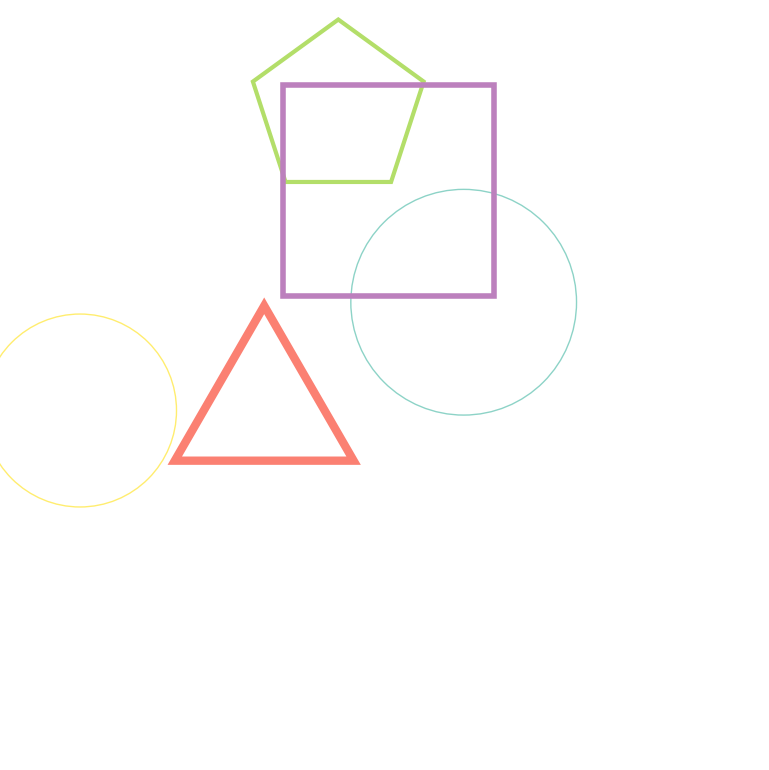[{"shape": "circle", "thickness": 0.5, "radius": 0.73, "center": [0.602, 0.608]}, {"shape": "triangle", "thickness": 3, "radius": 0.67, "center": [0.343, 0.469]}, {"shape": "pentagon", "thickness": 1.5, "radius": 0.58, "center": [0.439, 0.858]}, {"shape": "square", "thickness": 2, "radius": 0.69, "center": [0.504, 0.753]}, {"shape": "circle", "thickness": 0.5, "radius": 0.63, "center": [0.104, 0.467]}]